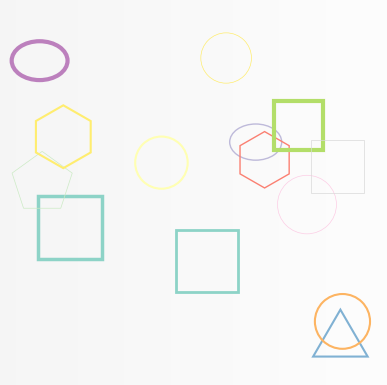[{"shape": "square", "thickness": 2, "radius": 0.4, "center": [0.534, 0.323]}, {"shape": "square", "thickness": 2.5, "radius": 0.41, "center": [0.181, 0.408]}, {"shape": "circle", "thickness": 1.5, "radius": 0.34, "center": [0.417, 0.578]}, {"shape": "oval", "thickness": 1, "radius": 0.34, "center": [0.66, 0.631]}, {"shape": "hexagon", "thickness": 1, "radius": 0.37, "center": [0.683, 0.585]}, {"shape": "triangle", "thickness": 1.5, "radius": 0.41, "center": [0.878, 0.114]}, {"shape": "circle", "thickness": 1.5, "radius": 0.36, "center": [0.884, 0.165]}, {"shape": "square", "thickness": 3, "radius": 0.32, "center": [0.771, 0.675]}, {"shape": "circle", "thickness": 0.5, "radius": 0.38, "center": [0.792, 0.469]}, {"shape": "square", "thickness": 0.5, "radius": 0.34, "center": [0.871, 0.568]}, {"shape": "oval", "thickness": 3, "radius": 0.36, "center": [0.102, 0.842]}, {"shape": "pentagon", "thickness": 0.5, "radius": 0.41, "center": [0.109, 0.525]}, {"shape": "circle", "thickness": 0.5, "radius": 0.33, "center": [0.584, 0.849]}, {"shape": "hexagon", "thickness": 1.5, "radius": 0.41, "center": [0.163, 0.645]}]